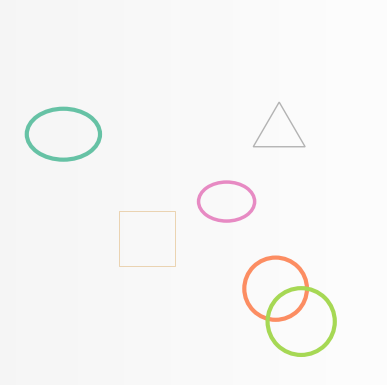[{"shape": "oval", "thickness": 3, "radius": 0.47, "center": [0.164, 0.651]}, {"shape": "circle", "thickness": 3, "radius": 0.4, "center": [0.711, 0.25]}, {"shape": "oval", "thickness": 2.5, "radius": 0.36, "center": [0.585, 0.476]}, {"shape": "circle", "thickness": 3, "radius": 0.43, "center": [0.777, 0.165]}, {"shape": "square", "thickness": 0.5, "radius": 0.36, "center": [0.38, 0.38]}, {"shape": "triangle", "thickness": 1, "radius": 0.39, "center": [0.72, 0.657]}]